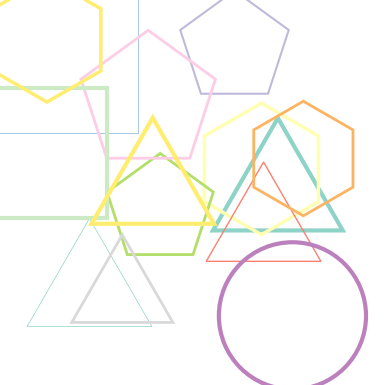[{"shape": "triangle", "thickness": 0.5, "radius": 0.94, "center": [0.232, 0.245]}, {"shape": "triangle", "thickness": 3, "radius": 0.97, "center": [0.722, 0.499]}, {"shape": "hexagon", "thickness": 2.5, "radius": 0.85, "center": [0.679, 0.561]}, {"shape": "pentagon", "thickness": 1.5, "radius": 0.74, "center": [0.609, 0.876]}, {"shape": "triangle", "thickness": 1, "radius": 0.86, "center": [0.685, 0.407]}, {"shape": "square", "thickness": 0.5, "radius": 0.96, "center": [0.167, 0.847]}, {"shape": "hexagon", "thickness": 2, "radius": 0.74, "center": [0.788, 0.588]}, {"shape": "pentagon", "thickness": 2, "radius": 0.73, "center": [0.416, 0.456]}, {"shape": "pentagon", "thickness": 2, "radius": 0.92, "center": [0.385, 0.738]}, {"shape": "triangle", "thickness": 2, "radius": 0.76, "center": [0.318, 0.238]}, {"shape": "circle", "thickness": 3, "radius": 0.96, "center": [0.76, 0.18]}, {"shape": "square", "thickness": 3, "radius": 0.84, "center": [0.108, 0.602]}, {"shape": "hexagon", "thickness": 2.5, "radius": 0.81, "center": [0.122, 0.897]}, {"shape": "triangle", "thickness": 3, "radius": 0.92, "center": [0.397, 0.511]}]